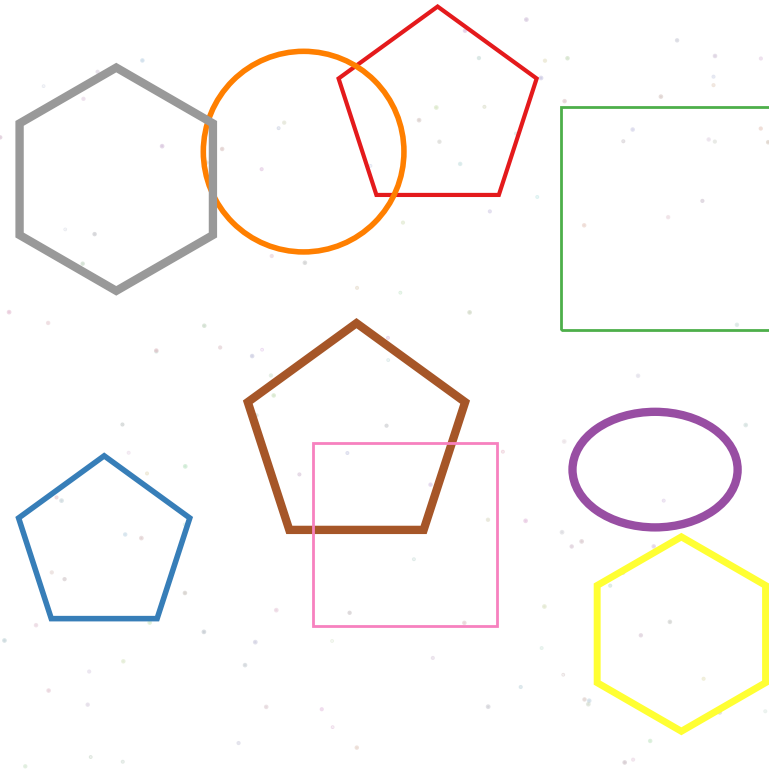[{"shape": "pentagon", "thickness": 1.5, "radius": 0.68, "center": [0.568, 0.856]}, {"shape": "pentagon", "thickness": 2, "radius": 0.58, "center": [0.135, 0.291]}, {"shape": "square", "thickness": 1, "radius": 0.72, "center": [0.873, 0.716]}, {"shape": "oval", "thickness": 3, "radius": 0.54, "center": [0.851, 0.39]}, {"shape": "circle", "thickness": 2, "radius": 0.65, "center": [0.394, 0.803]}, {"shape": "hexagon", "thickness": 2.5, "radius": 0.63, "center": [0.885, 0.177]}, {"shape": "pentagon", "thickness": 3, "radius": 0.74, "center": [0.463, 0.432]}, {"shape": "square", "thickness": 1, "radius": 0.6, "center": [0.526, 0.305]}, {"shape": "hexagon", "thickness": 3, "radius": 0.72, "center": [0.151, 0.767]}]